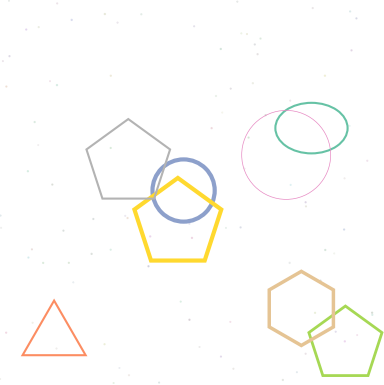[{"shape": "oval", "thickness": 1.5, "radius": 0.47, "center": [0.809, 0.667]}, {"shape": "triangle", "thickness": 1.5, "radius": 0.47, "center": [0.141, 0.125]}, {"shape": "circle", "thickness": 3, "radius": 0.4, "center": [0.477, 0.505]}, {"shape": "circle", "thickness": 0.5, "radius": 0.58, "center": [0.743, 0.598]}, {"shape": "pentagon", "thickness": 2, "radius": 0.5, "center": [0.897, 0.105]}, {"shape": "pentagon", "thickness": 3, "radius": 0.59, "center": [0.462, 0.419]}, {"shape": "hexagon", "thickness": 2.5, "radius": 0.48, "center": [0.783, 0.199]}, {"shape": "pentagon", "thickness": 1.5, "radius": 0.57, "center": [0.333, 0.577]}]